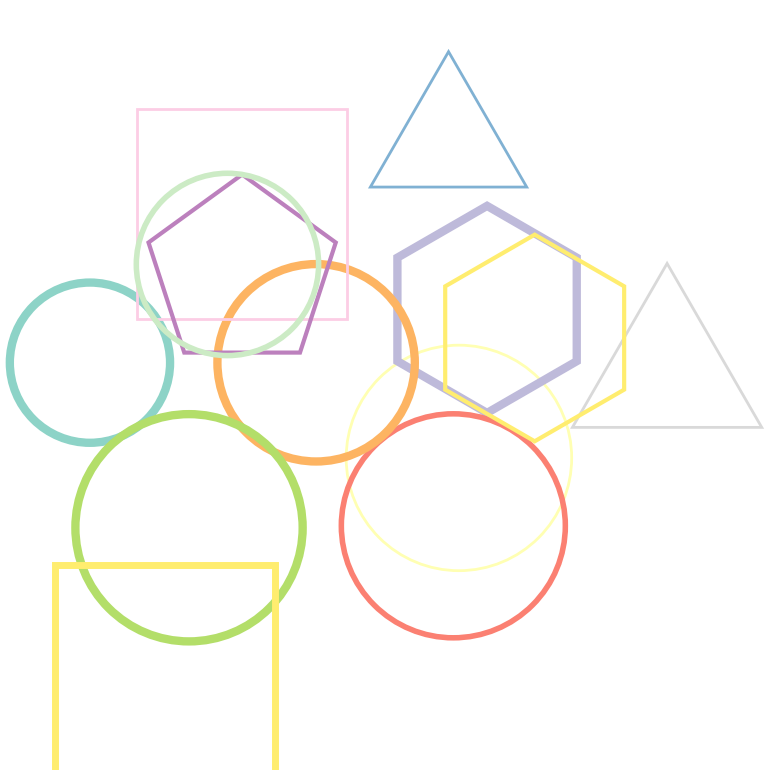[{"shape": "circle", "thickness": 3, "radius": 0.52, "center": [0.117, 0.529]}, {"shape": "circle", "thickness": 1, "radius": 0.73, "center": [0.596, 0.405]}, {"shape": "hexagon", "thickness": 3, "radius": 0.67, "center": [0.633, 0.598]}, {"shape": "circle", "thickness": 2, "radius": 0.73, "center": [0.589, 0.317]}, {"shape": "triangle", "thickness": 1, "radius": 0.59, "center": [0.583, 0.816]}, {"shape": "circle", "thickness": 3, "radius": 0.64, "center": [0.411, 0.529]}, {"shape": "circle", "thickness": 3, "radius": 0.74, "center": [0.245, 0.315]}, {"shape": "square", "thickness": 1, "radius": 0.68, "center": [0.315, 0.722]}, {"shape": "triangle", "thickness": 1, "radius": 0.71, "center": [0.866, 0.516]}, {"shape": "pentagon", "thickness": 1.5, "radius": 0.64, "center": [0.314, 0.646]}, {"shape": "circle", "thickness": 2, "radius": 0.59, "center": [0.295, 0.657]}, {"shape": "square", "thickness": 2.5, "radius": 0.72, "center": [0.215, 0.124]}, {"shape": "hexagon", "thickness": 1.5, "radius": 0.67, "center": [0.694, 0.561]}]